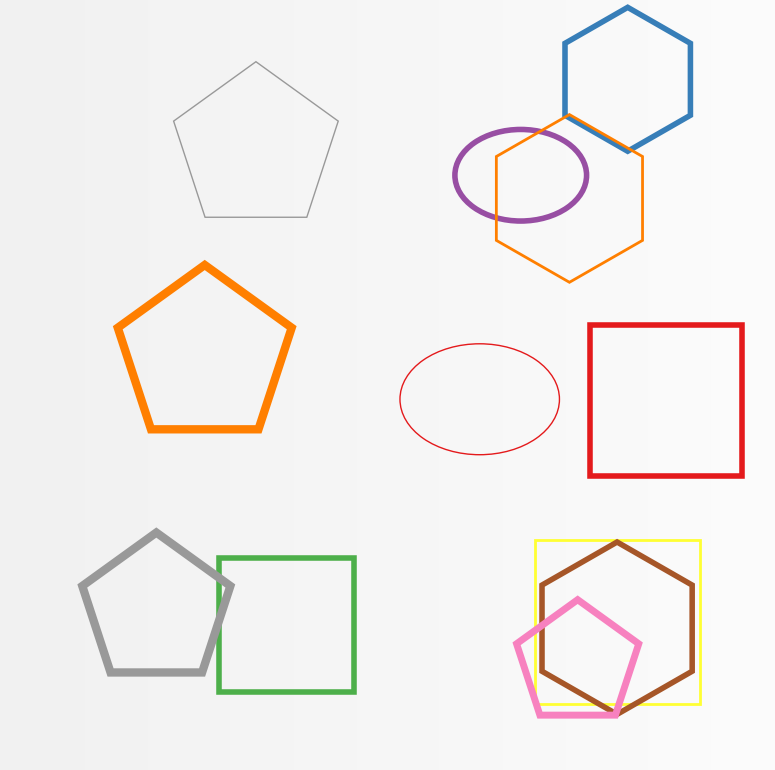[{"shape": "square", "thickness": 2, "radius": 0.49, "center": [0.859, 0.48]}, {"shape": "oval", "thickness": 0.5, "radius": 0.51, "center": [0.619, 0.481]}, {"shape": "hexagon", "thickness": 2, "radius": 0.47, "center": [0.81, 0.897]}, {"shape": "square", "thickness": 2, "radius": 0.44, "center": [0.369, 0.188]}, {"shape": "oval", "thickness": 2, "radius": 0.42, "center": [0.672, 0.772]}, {"shape": "pentagon", "thickness": 3, "radius": 0.59, "center": [0.264, 0.538]}, {"shape": "hexagon", "thickness": 1, "radius": 0.54, "center": [0.735, 0.742]}, {"shape": "square", "thickness": 1, "radius": 0.53, "center": [0.797, 0.192]}, {"shape": "hexagon", "thickness": 2, "radius": 0.56, "center": [0.796, 0.184]}, {"shape": "pentagon", "thickness": 2.5, "radius": 0.41, "center": [0.745, 0.138]}, {"shape": "pentagon", "thickness": 3, "radius": 0.5, "center": [0.202, 0.208]}, {"shape": "pentagon", "thickness": 0.5, "radius": 0.56, "center": [0.33, 0.808]}]